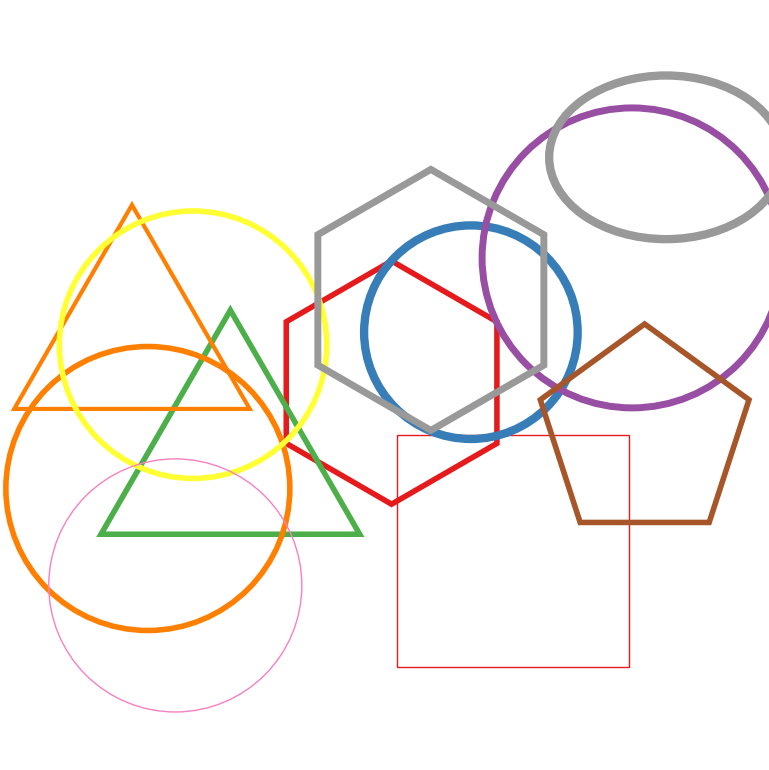[{"shape": "square", "thickness": 0.5, "radius": 0.75, "center": [0.666, 0.285]}, {"shape": "hexagon", "thickness": 2, "radius": 0.79, "center": [0.509, 0.503]}, {"shape": "circle", "thickness": 3, "radius": 0.69, "center": [0.612, 0.569]}, {"shape": "triangle", "thickness": 2, "radius": 0.97, "center": [0.299, 0.403]}, {"shape": "circle", "thickness": 2.5, "radius": 0.97, "center": [0.821, 0.665]}, {"shape": "triangle", "thickness": 1.5, "radius": 0.88, "center": [0.171, 0.557]}, {"shape": "circle", "thickness": 2, "radius": 0.92, "center": [0.192, 0.366]}, {"shape": "circle", "thickness": 2, "radius": 0.87, "center": [0.251, 0.552]}, {"shape": "pentagon", "thickness": 2, "radius": 0.71, "center": [0.837, 0.437]}, {"shape": "circle", "thickness": 0.5, "radius": 0.82, "center": [0.228, 0.24]}, {"shape": "hexagon", "thickness": 2.5, "radius": 0.85, "center": [0.56, 0.611]}, {"shape": "oval", "thickness": 3, "radius": 0.76, "center": [0.865, 0.796]}]